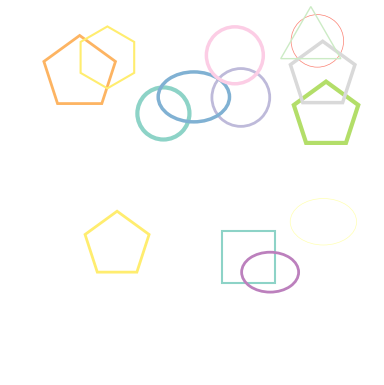[{"shape": "circle", "thickness": 3, "radius": 0.34, "center": [0.424, 0.705]}, {"shape": "square", "thickness": 1.5, "radius": 0.34, "center": [0.646, 0.333]}, {"shape": "oval", "thickness": 0.5, "radius": 0.43, "center": [0.84, 0.424]}, {"shape": "circle", "thickness": 2, "radius": 0.38, "center": [0.625, 0.747]}, {"shape": "circle", "thickness": 0.5, "radius": 0.34, "center": [0.824, 0.894]}, {"shape": "oval", "thickness": 2.5, "radius": 0.46, "center": [0.503, 0.748]}, {"shape": "pentagon", "thickness": 2, "radius": 0.49, "center": [0.207, 0.81]}, {"shape": "pentagon", "thickness": 3, "radius": 0.44, "center": [0.847, 0.7]}, {"shape": "circle", "thickness": 2.5, "radius": 0.37, "center": [0.61, 0.856]}, {"shape": "pentagon", "thickness": 2.5, "radius": 0.44, "center": [0.838, 0.805]}, {"shape": "oval", "thickness": 2, "radius": 0.37, "center": [0.702, 0.293]}, {"shape": "triangle", "thickness": 1, "radius": 0.45, "center": [0.807, 0.893]}, {"shape": "pentagon", "thickness": 2, "radius": 0.44, "center": [0.304, 0.364]}, {"shape": "hexagon", "thickness": 1.5, "radius": 0.4, "center": [0.279, 0.851]}]